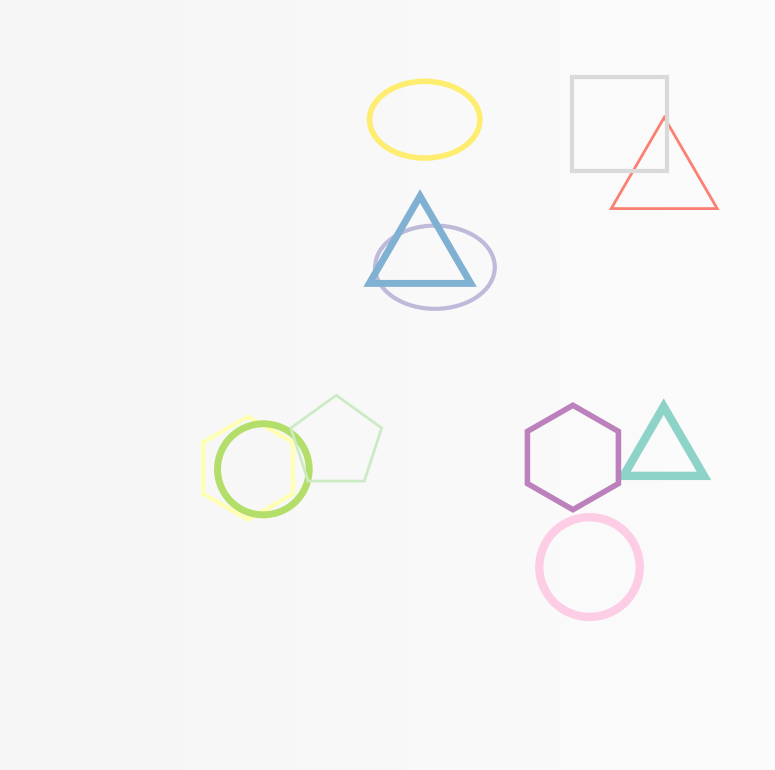[{"shape": "triangle", "thickness": 3, "radius": 0.3, "center": [0.856, 0.412]}, {"shape": "hexagon", "thickness": 1.5, "radius": 0.33, "center": [0.32, 0.392]}, {"shape": "oval", "thickness": 1.5, "radius": 0.39, "center": [0.561, 0.653]}, {"shape": "triangle", "thickness": 1, "radius": 0.39, "center": [0.857, 0.769]}, {"shape": "triangle", "thickness": 2.5, "radius": 0.38, "center": [0.542, 0.67]}, {"shape": "circle", "thickness": 2.5, "radius": 0.3, "center": [0.34, 0.391]}, {"shape": "circle", "thickness": 3, "radius": 0.32, "center": [0.761, 0.264]}, {"shape": "square", "thickness": 1.5, "radius": 0.31, "center": [0.799, 0.839]}, {"shape": "hexagon", "thickness": 2, "radius": 0.34, "center": [0.739, 0.406]}, {"shape": "pentagon", "thickness": 1, "radius": 0.31, "center": [0.434, 0.425]}, {"shape": "oval", "thickness": 2, "radius": 0.36, "center": [0.548, 0.845]}]